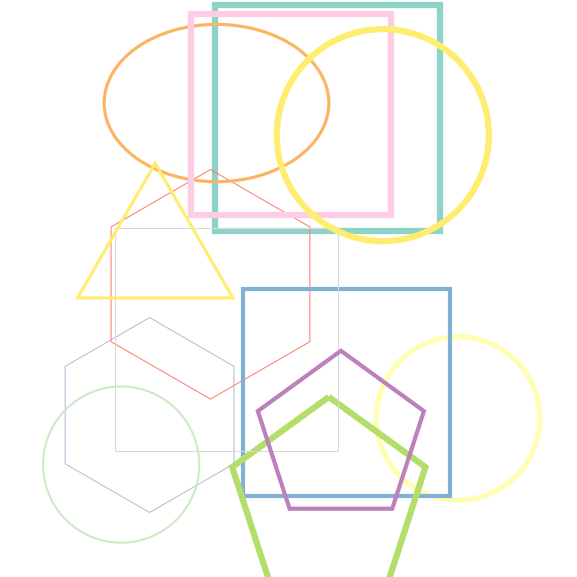[{"shape": "square", "thickness": 3, "radius": 0.98, "center": [0.567, 0.795]}, {"shape": "circle", "thickness": 2.5, "radius": 0.71, "center": [0.793, 0.275]}, {"shape": "hexagon", "thickness": 0.5, "radius": 0.84, "center": [0.259, 0.28]}, {"shape": "hexagon", "thickness": 0.5, "radius": 0.99, "center": [0.364, 0.507]}, {"shape": "square", "thickness": 2, "radius": 0.9, "center": [0.599, 0.319]}, {"shape": "oval", "thickness": 1.5, "radius": 0.97, "center": [0.375, 0.821]}, {"shape": "pentagon", "thickness": 3, "radius": 0.88, "center": [0.569, 0.136]}, {"shape": "square", "thickness": 3, "radius": 0.87, "center": [0.504, 0.801]}, {"shape": "square", "thickness": 0.5, "radius": 0.97, "center": [0.393, 0.412]}, {"shape": "pentagon", "thickness": 2, "radius": 0.76, "center": [0.59, 0.241]}, {"shape": "circle", "thickness": 1, "radius": 0.68, "center": [0.21, 0.195]}, {"shape": "triangle", "thickness": 1.5, "radius": 0.78, "center": [0.269, 0.561]}, {"shape": "circle", "thickness": 3, "radius": 0.92, "center": [0.663, 0.765]}]